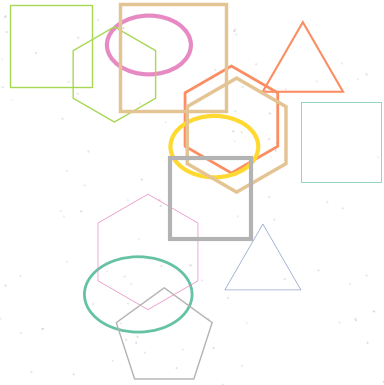[{"shape": "square", "thickness": 0.5, "radius": 0.52, "center": [0.886, 0.631]}, {"shape": "oval", "thickness": 2, "radius": 0.7, "center": [0.359, 0.235]}, {"shape": "hexagon", "thickness": 2, "radius": 0.69, "center": [0.601, 0.689]}, {"shape": "triangle", "thickness": 1.5, "radius": 0.6, "center": [0.787, 0.822]}, {"shape": "triangle", "thickness": 0.5, "radius": 0.57, "center": [0.683, 0.304]}, {"shape": "oval", "thickness": 3, "radius": 0.55, "center": [0.387, 0.883]}, {"shape": "hexagon", "thickness": 0.5, "radius": 0.75, "center": [0.384, 0.346]}, {"shape": "hexagon", "thickness": 1, "radius": 0.62, "center": [0.297, 0.807]}, {"shape": "square", "thickness": 1, "radius": 0.53, "center": [0.132, 0.88]}, {"shape": "oval", "thickness": 3, "radius": 0.57, "center": [0.557, 0.619]}, {"shape": "hexagon", "thickness": 2.5, "radius": 0.74, "center": [0.615, 0.649]}, {"shape": "square", "thickness": 2.5, "radius": 0.69, "center": [0.449, 0.851]}, {"shape": "pentagon", "thickness": 1, "radius": 0.65, "center": [0.427, 0.122]}, {"shape": "square", "thickness": 3, "radius": 0.53, "center": [0.548, 0.483]}]